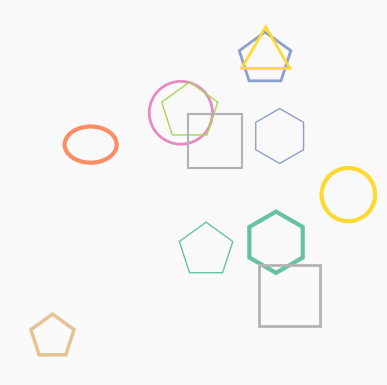[{"shape": "pentagon", "thickness": 1, "radius": 0.36, "center": [0.532, 0.35]}, {"shape": "hexagon", "thickness": 3, "radius": 0.4, "center": [0.712, 0.371]}, {"shape": "oval", "thickness": 3, "radius": 0.34, "center": [0.234, 0.624]}, {"shape": "pentagon", "thickness": 2, "radius": 0.35, "center": [0.684, 0.847]}, {"shape": "hexagon", "thickness": 1, "radius": 0.36, "center": [0.722, 0.647]}, {"shape": "circle", "thickness": 2, "radius": 0.41, "center": [0.467, 0.707]}, {"shape": "pentagon", "thickness": 1, "radius": 0.38, "center": [0.489, 0.711]}, {"shape": "circle", "thickness": 3, "radius": 0.35, "center": [0.899, 0.495]}, {"shape": "triangle", "thickness": 2, "radius": 0.36, "center": [0.686, 0.858]}, {"shape": "pentagon", "thickness": 2.5, "radius": 0.29, "center": [0.135, 0.126]}, {"shape": "square", "thickness": 2, "radius": 0.4, "center": [0.747, 0.233]}, {"shape": "square", "thickness": 1.5, "radius": 0.35, "center": [0.556, 0.634]}]